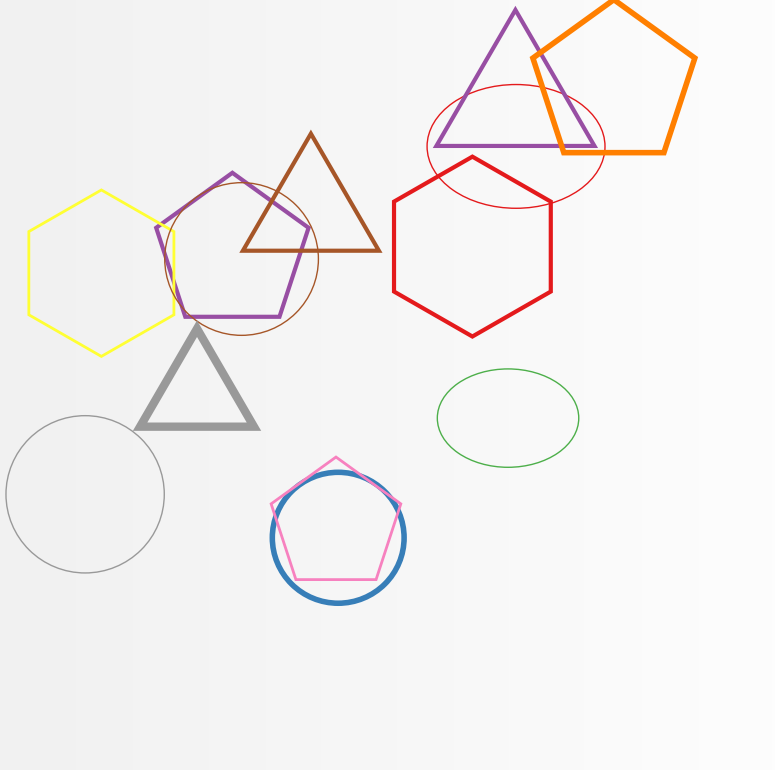[{"shape": "oval", "thickness": 0.5, "radius": 0.57, "center": [0.666, 0.81]}, {"shape": "hexagon", "thickness": 1.5, "radius": 0.58, "center": [0.61, 0.68]}, {"shape": "circle", "thickness": 2, "radius": 0.43, "center": [0.436, 0.302]}, {"shape": "oval", "thickness": 0.5, "radius": 0.46, "center": [0.656, 0.457]}, {"shape": "triangle", "thickness": 1.5, "radius": 0.59, "center": [0.665, 0.869]}, {"shape": "pentagon", "thickness": 1.5, "radius": 0.52, "center": [0.3, 0.672]}, {"shape": "pentagon", "thickness": 2, "radius": 0.55, "center": [0.792, 0.891]}, {"shape": "hexagon", "thickness": 1, "radius": 0.54, "center": [0.131, 0.645]}, {"shape": "triangle", "thickness": 1.5, "radius": 0.51, "center": [0.401, 0.725]}, {"shape": "circle", "thickness": 0.5, "radius": 0.5, "center": [0.312, 0.664]}, {"shape": "pentagon", "thickness": 1, "radius": 0.44, "center": [0.434, 0.318]}, {"shape": "triangle", "thickness": 3, "radius": 0.42, "center": [0.254, 0.488]}, {"shape": "circle", "thickness": 0.5, "radius": 0.51, "center": [0.11, 0.358]}]